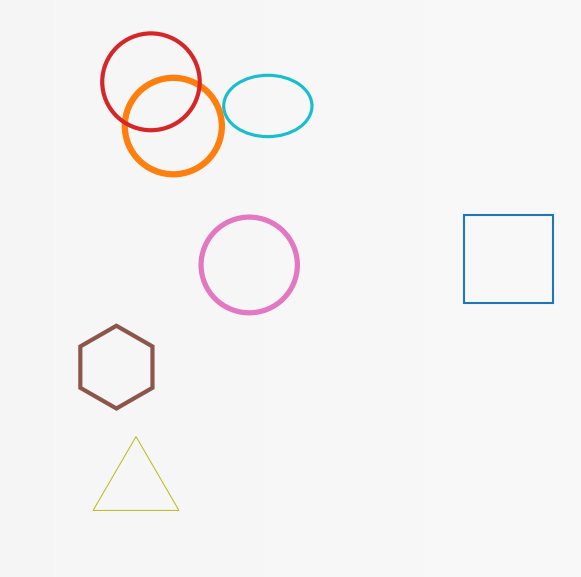[{"shape": "square", "thickness": 1, "radius": 0.38, "center": [0.875, 0.551]}, {"shape": "circle", "thickness": 3, "radius": 0.42, "center": [0.298, 0.781]}, {"shape": "circle", "thickness": 2, "radius": 0.42, "center": [0.26, 0.857]}, {"shape": "hexagon", "thickness": 2, "radius": 0.36, "center": [0.2, 0.363]}, {"shape": "circle", "thickness": 2.5, "radius": 0.41, "center": [0.429, 0.54]}, {"shape": "triangle", "thickness": 0.5, "radius": 0.43, "center": [0.234, 0.158]}, {"shape": "oval", "thickness": 1.5, "radius": 0.38, "center": [0.461, 0.816]}]